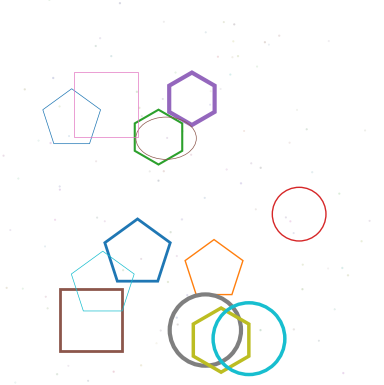[{"shape": "pentagon", "thickness": 0.5, "radius": 0.39, "center": [0.186, 0.691]}, {"shape": "pentagon", "thickness": 2, "radius": 0.45, "center": [0.357, 0.342]}, {"shape": "pentagon", "thickness": 1, "radius": 0.39, "center": [0.556, 0.299]}, {"shape": "hexagon", "thickness": 1.5, "radius": 0.36, "center": [0.412, 0.644]}, {"shape": "circle", "thickness": 1, "radius": 0.35, "center": [0.777, 0.444]}, {"shape": "hexagon", "thickness": 3, "radius": 0.34, "center": [0.498, 0.743]}, {"shape": "oval", "thickness": 0.5, "radius": 0.39, "center": [0.431, 0.641]}, {"shape": "square", "thickness": 2, "radius": 0.4, "center": [0.237, 0.168]}, {"shape": "square", "thickness": 0.5, "radius": 0.42, "center": [0.276, 0.728]}, {"shape": "circle", "thickness": 3, "radius": 0.46, "center": [0.533, 0.143]}, {"shape": "hexagon", "thickness": 2.5, "radius": 0.42, "center": [0.574, 0.117]}, {"shape": "pentagon", "thickness": 0.5, "radius": 0.43, "center": [0.267, 0.262]}, {"shape": "circle", "thickness": 2.5, "radius": 0.47, "center": [0.647, 0.12]}]